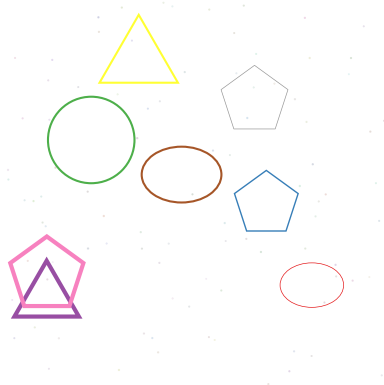[{"shape": "oval", "thickness": 0.5, "radius": 0.41, "center": [0.81, 0.259]}, {"shape": "pentagon", "thickness": 1, "radius": 0.43, "center": [0.692, 0.47]}, {"shape": "circle", "thickness": 1.5, "radius": 0.56, "center": [0.237, 0.636]}, {"shape": "triangle", "thickness": 3, "radius": 0.48, "center": [0.121, 0.226]}, {"shape": "triangle", "thickness": 1.5, "radius": 0.59, "center": [0.36, 0.844]}, {"shape": "oval", "thickness": 1.5, "radius": 0.52, "center": [0.472, 0.547]}, {"shape": "pentagon", "thickness": 3, "radius": 0.5, "center": [0.122, 0.286]}, {"shape": "pentagon", "thickness": 0.5, "radius": 0.46, "center": [0.661, 0.739]}]